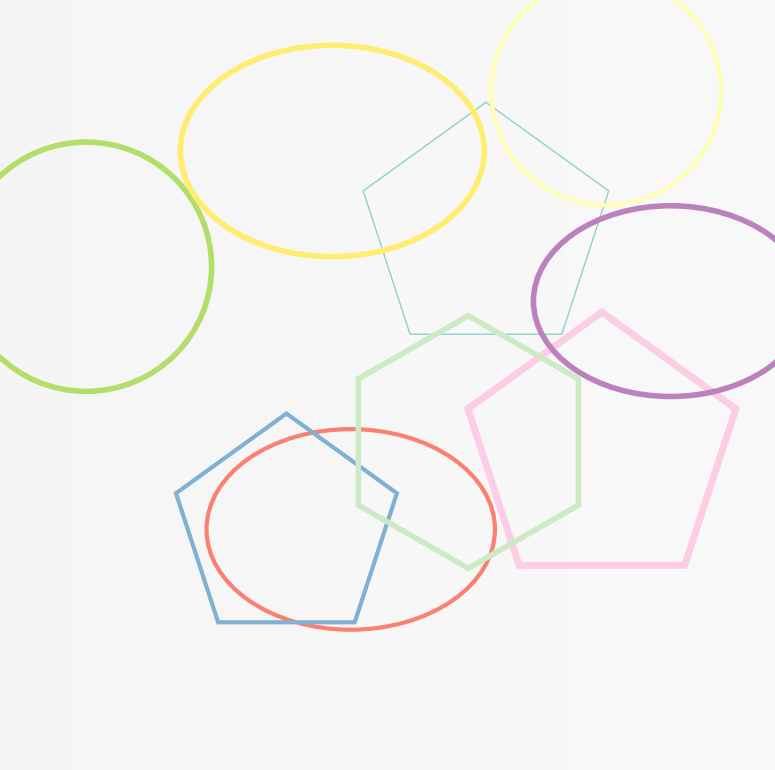[{"shape": "pentagon", "thickness": 0.5, "radius": 0.83, "center": [0.627, 0.701]}, {"shape": "circle", "thickness": 1.5, "radius": 0.74, "center": [0.782, 0.882]}, {"shape": "oval", "thickness": 1.5, "radius": 0.93, "center": [0.453, 0.312]}, {"shape": "pentagon", "thickness": 1.5, "radius": 0.75, "center": [0.37, 0.313]}, {"shape": "circle", "thickness": 2, "radius": 0.81, "center": [0.111, 0.654]}, {"shape": "pentagon", "thickness": 2.5, "radius": 0.91, "center": [0.777, 0.413]}, {"shape": "oval", "thickness": 2, "radius": 0.88, "center": [0.865, 0.609]}, {"shape": "hexagon", "thickness": 2, "radius": 0.82, "center": [0.604, 0.426]}, {"shape": "oval", "thickness": 2, "radius": 0.98, "center": [0.429, 0.804]}]